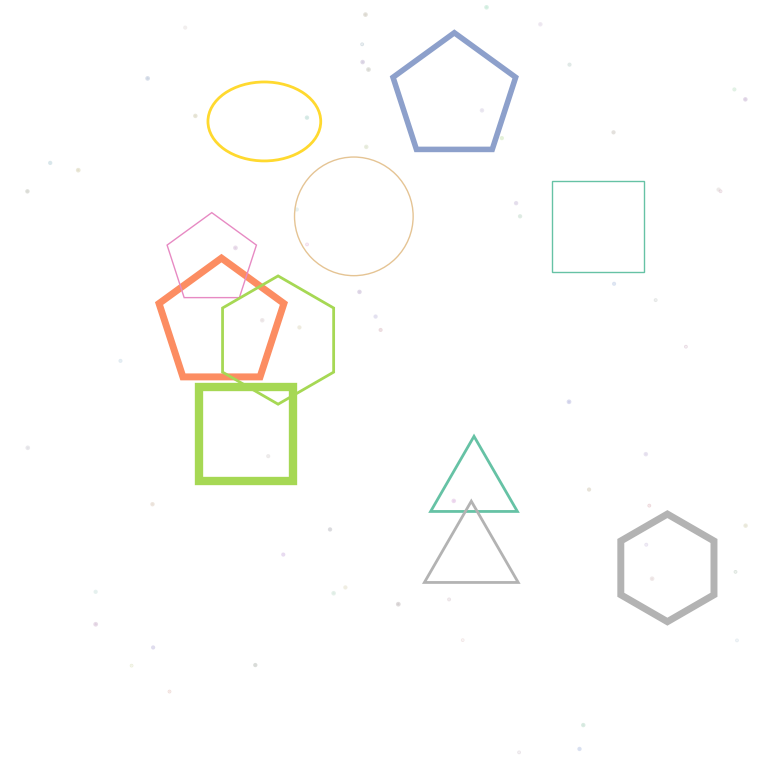[{"shape": "triangle", "thickness": 1, "radius": 0.33, "center": [0.616, 0.368]}, {"shape": "square", "thickness": 0.5, "radius": 0.3, "center": [0.777, 0.706]}, {"shape": "pentagon", "thickness": 2.5, "radius": 0.43, "center": [0.288, 0.58]}, {"shape": "pentagon", "thickness": 2, "radius": 0.42, "center": [0.59, 0.874]}, {"shape": "pentagon", "thickness": 0.5, "radius": 0.3, "center": [0.275, 0.663]}, {"shape": "square", "thickness": 3, "radius": 0.3, "center": [0.319, 0.437]}, {"shape": "hexagon", "thickness": 1, "radius": 0.42, "center": [0.361, 0.558]}, {"shape": "oval", "thickness": 1, "radius": 0.37, "center": [0.343, 0.842]}, {"shape": "circle", "thickness": 0.5, "radius": 0.39, "center": [0.46, 0.719]}, {"shape": "triangle", "thickness": 1, "radius": 0.35, "center": [0.612, 0.279]}, {"shape": "hexagon", "thickness": 2.5, "radius": 0.35, "center": [0.867, 0.262]}]